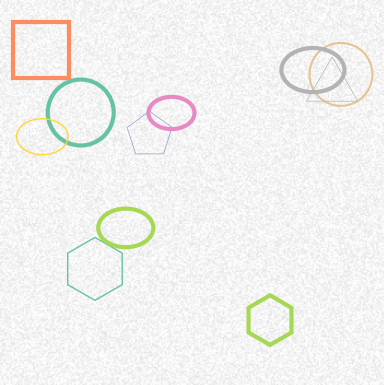[{"shape": "circle", "thickness": 3, "radius": 0.43, "center": [0.21, 0.708]}, {"shape": "hexagon", "thickness": 1, "radius": 0.41, "center": [0.247, 0.302]}, {"shape": "square", "thickness": 3, "radius": 0.36, "center": [0.106, 0.869]}, {"shape": "pentagon", "thickness": 0.5, "radius": 0.31, "center": [0.389, 0.65]}, {"shape": "oval", "thickness": 3, "radius": 0.3, "center": [0.445, 0.707]}, {"shape": "hexagon", "thickness": 3, "radius": 0.32, "center": [0.701, 0.168]}, {"shape": "oval", "thickness": 3, "radius": 0.36, "center": [0.327, 0.408]}, {"shape": "oval", "thickness": 1, "radius": 0.33, "center": [0.11, 0.645]}, {"shape": "circle", "thickness": 1.5, "radius": 0.41, "center": [0.886, 0.807]}, {"shape": "triangle", "thickness": 0.5, "radius": 0.38, "center": [0.863, 0.776]}, {"shape": "oval", "thickness": 3, "radius": 0.41, "center": [0.813, 0.818]}]